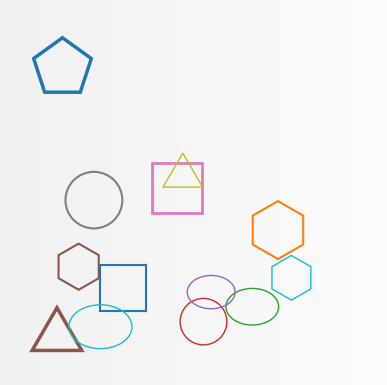[{"shape": "pentagon", "thickness": 2.5, "radius": 0.39, "center": [0.161, 0.824]}, {"shape": "square", "thickness": 1.5, "radius": 0.3, "center": [0.317, 0.252]}, {"shape": "hexagon", "thickness": 1.5, "radius": 0.38, "center": [0.717, 0.402]}, {"shape": "oval", "thickness": 1, "radius": 0.34, "center": [0.651, 0.203]}, {"shape": "circle", "thickness": 1, "radius": 0.3, "center": [0.525, 0.165]}, {"shape": "oval", "thickness": 1, "radius": 0.31, "center": [0.545, 0.241]}, {"shape": "triangle", "thickness": 2.5, "radius": 0.37, "center": [0.147, 0.127]}, {"shape": "hexagon", "thickness": 1.5, "radius": 0.3, "center": [0.203, 0.307]}, {"shape": "square", "thickness": 2, "radius": 0.32, "center": [0.456, 0.512]}, {"shape": "circle", "thickness": 1.5, "radius": 0.37, "center": [0.242, 0.48]}, {"shape": "triangle", "thickness": 1, "radius": 0.29, "center": [0.472, 0.543]}, {"shape": "hexagon", "thickness": 1, "radius": 0.29, "center": [0.752, 0.279]}, {"shape": "oval", "thickness": 1, "radius": 0.41, "center": [0.259, 0.151]}]